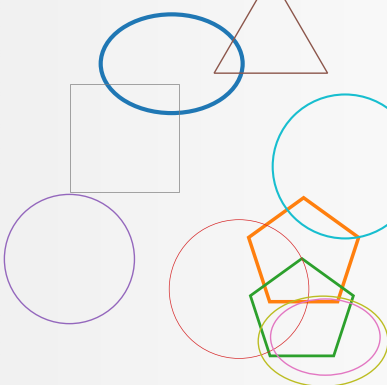[{"shape": "oval", "thickness": 3, "radius": 0.92, "center": [0.443, 0.834]}, {"shape": "pentagon", "thickness": 2.5, "radius": 0.75, "center": [0.784, 0.337]}, {"shape": "pentagon", "thickness": 2, "radius": 0.7, "center": [0.779, 0.189]}, {"shape": "circle", "thickness": 0.5, "radius": 0.9, "center": [0.617, 0.249]}, {"shape": "circle", "thickness": 1, "radius": 0.84, "center": [0.179, 0.327]}, {"shape": "triangle", "thickness": 1, "radius": 0.85, "center": [0.699, 0.895]}, {"shape": "oval", "thickness": 1, "radius": 0.71, "center": [0.84, 0.124]}, {"shape": "square", "thickness": 0.5, "radius": 0.7, "center": [0.322, 0.642]}, {"shape": "oval", "thickness": 1, "radius": 0.84, "center": [0.834, 0.114]}, {"shape": "circle", "thickness": 1.5, "radius": 0.93, "center": [0.891, 0.568]}]